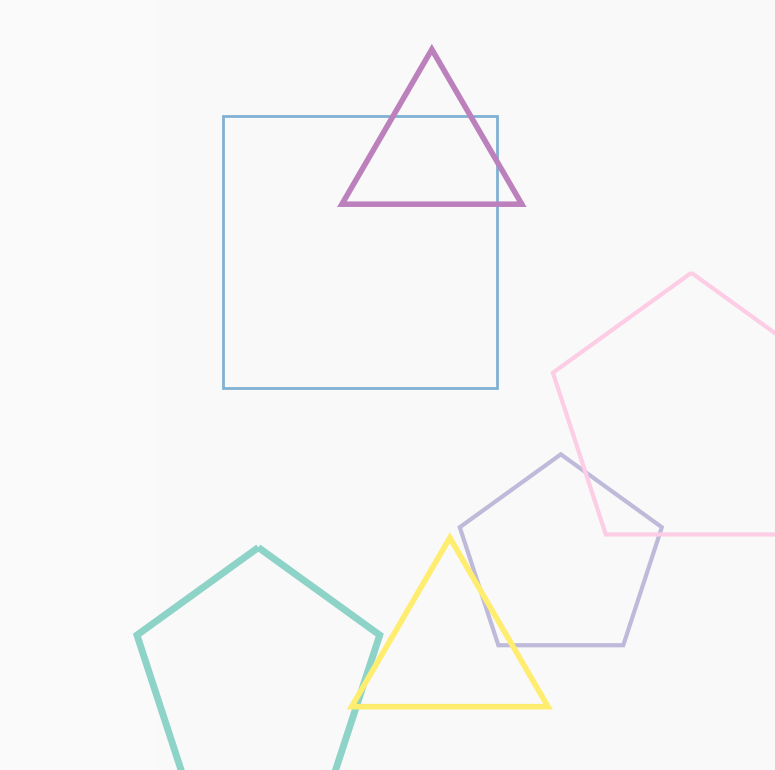[{"shape": "pentagon", "thickness": 2.5, "radius": 0.82, "center": [0.333, 0.124]}, {"shape": "pentagon", "thickness": 1.5, "radius": 0.69, "center": [0.724, 0.273]}, {"shape": "square", "thickness": 1, "radius": 0.88, "center": [0.464, 0.673]}, {"shape": "pentagon", "thickness": 1.5, "radius": 0.94, "center": [0.892, 0.458]}, {"shape": "triangle", "thickness": 2, "radius": 0.67, "center": [0.557, 0.802]}, {"shape": "triangle", "thickness": 2, "radius": 0.73, "center": [0.58, 0.155]}]